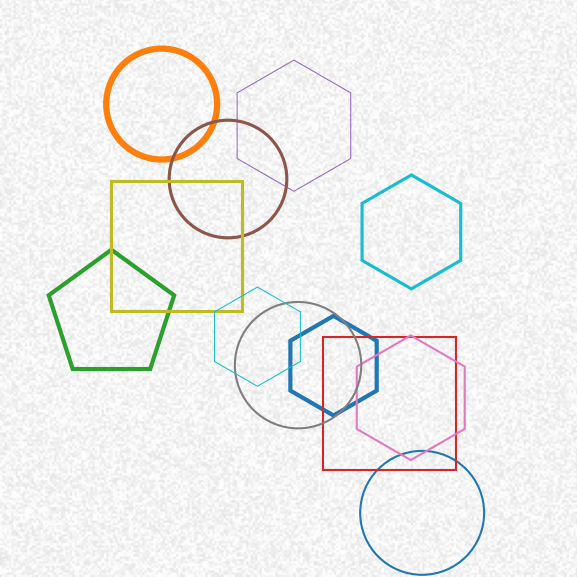[{"shape": "circle", "thickness": 1, "radius": 0.54, "center": [0.731, 0.111]}, {"shape": "hexagon", "thickness": 2, "radius": 0.43, "center": [0.578, 0.366]}, {"shape": "circle", "thickness": 3, "radius": 0.48, "center": [0.28, 0.819]}, {"shape": "pentagon", "thickness": 2, "radius": 0.57, "center": [0.193, 0.453]}, {"shape": "square", "thickness": 1, "radius": 0.57, "center": [0.674, 0.301]}, {"shape": "hexagon", "thickness": 0.5, "radius": 0.57, "center": [0.509, 0.781]}, {"shape": "circle", "thickness": 1.5, "radius": 0.51, "center": [0.395, 0.689]}, {"shape": "hexagon", "thickness": 1, "radius": 0.54, "center": [0.711, 0.31]}, {"shape": "circle", "thickness": 1, "radius": 0.55, "center": [0.516, 0.367]}, {"shape": "square", "thickness": 1.5, "radius": 0.56, "center": [0.306, 0.574]}, {"shape": "hexagon", "thickness": 0.5, "radius": 0.43, "center": [0.446, 0.416]}, {"shape": "hexagon", "thickness": 1.5, "radius": 0.49, "center": [0.712, 0.598]}]